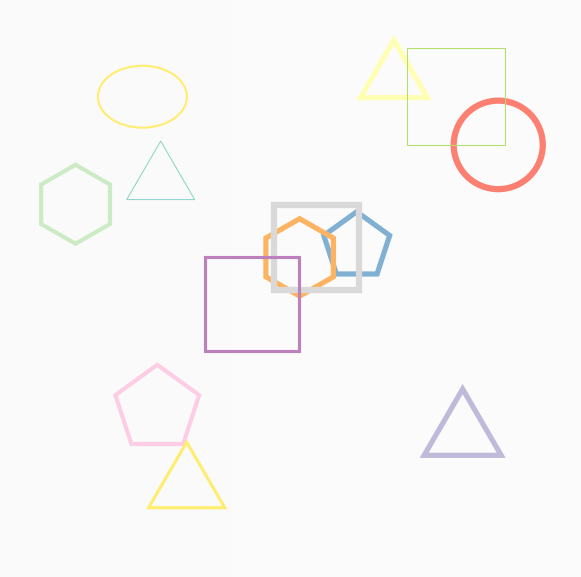[{"shape": "triangle", "thickness": 0.5, "radius": 0.34, "center": [0.276, 0.687]}, {"shape": "triangle", "thickness": 2.5, "radius": 0.33, "center": [0.678, 0.863]}, {"shape": "triangle", "thickness": 2.5, "radius": 0.38, "center": [0.796, 0.249]}, {"shape": "circle", "thickness": 3, "radius": 0.38, "center": [0.857, 0.748]}, {"shape": "pentagon", "thickness": 2.5, "radius": 0.3, "center": [0.614, 0.573]}, {"shape": "hexagon", "thickness": 2.5, "radius": 0.34, "center": [0.516, 0.553]}, {"shape": "square", "thickness": 0.5, "radius": 0.42, "center": [0.784, 0.833]}, {"shape": "pentagon", "thickness": 2, "radius": 0.38, "center": [0.271, 0.292]}, {"shape": "square", "thickness": 3, "radius": 0.37, "center": [0.545, 0.571]}, {"shape": "square", "thickness": 1.5, "radius": 0.41, "center": [0.434, 0.473]}, {"shape": "hexagon", "thickness": 2, "radius": 0.34, "center": [0.13, 0.645]}, {"shape": "triangle", "thickness": 1.5, "radius": 0.38, "center": [0.321, 0.158]}, {"shape": "oval", "thickness": 1, "radius": 0.38, "center": [0.245, 0.832]}]